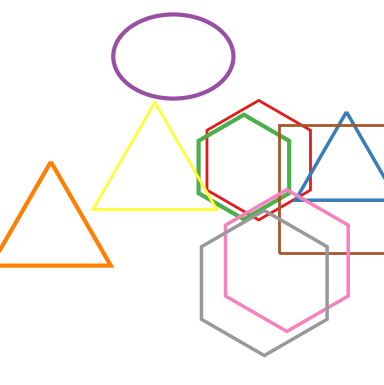[{"shape": "hexagon", "thickness": 2, "radius": 0.78, "center": [0.672, 0.584]}, {"shape": "triangle", "thickness": 2.5, "radius": 0.76, "center": [0.9, 0.556]}, {"shape": "hexagon", "thickness": 3, "radius": 0.68, "center": [0.633, 0.566]}, {"shape": "oval", "thickness": 3, "radius": 0.78, "center": [0.45, 0.853]}, {"shape": "triangle", "thickness": 3, "radius": 0.9, "center": [0.132, 0.4]}, {"shape": "triangle", "thickness": 2, "radius": 0.93, "center": [0.402, 0.549]}, {"shape": "square", "thickness": 2, "radius": 0.83, "center": [0.891, 0.51]}, {"shape": "hexagon", "thickness": 2.5, "radius": 0.92, "center": [0.745, 0.323]}, {"shape": "hexagon", "thickness": 2.5, "radius": 0.94, "center": [0.686, 0.265]}]